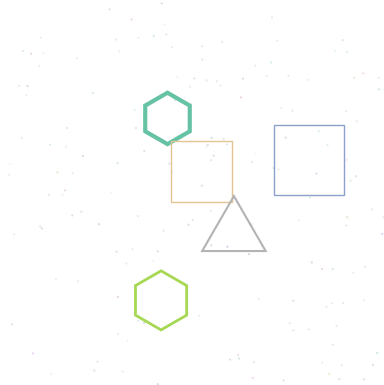[{"shape": "hexagon", "thickness": 3, "radius": 0.33, "center": [0.435, 0.692]}, {"shape": "square", "thickness": 1, "radius": 0.46, "center": [0.804, 0.586]}, {"shape": "hexagon", "thickness": 2, "radius": 0.38, "center": [0.418, 0.22]}, {"shape": "square", "thickness": 1, "radius": 0.4, "center": [0.522, 0.554]}, {"shape": "triangle", "thickness": 1.5, "radius": 0.48, "center": [0.608, 0.396]}]